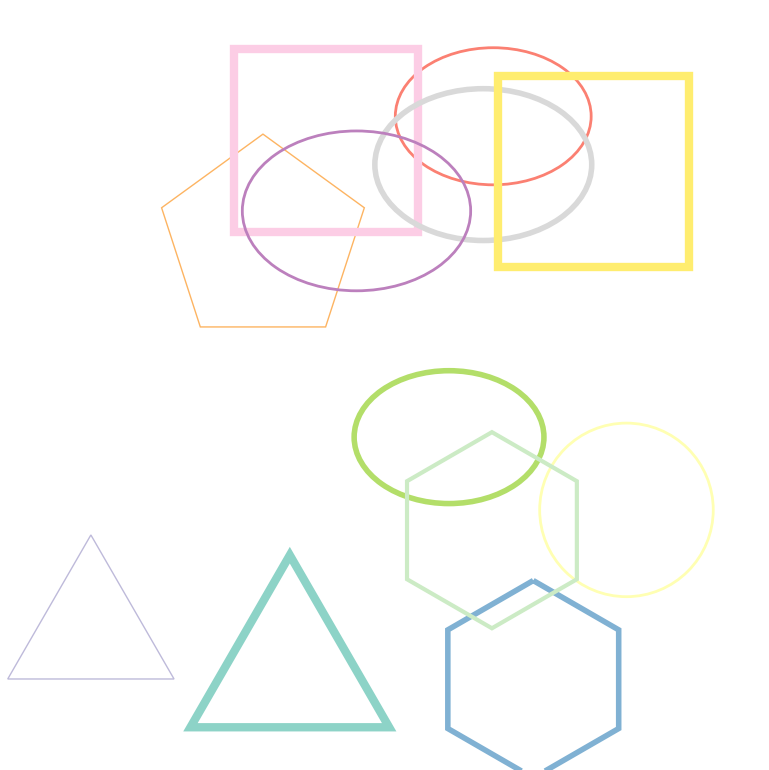[{"shape": "triangle", "thickness": 3, "radius": 0.75, "center": [0.376, 0.13]}, {"shape": "circle", "thickness": 1, "radius": 0.56, "center": [0.814, 0.338]}, {"shape": "triangle", "thickness": 0.5, "radius": 0.62, "center": [0.118, 0.181]}, {"shape": "oval", "thickness": 1, "radius": 0.64, "center": [0.641, 0.849]}, {"shape": "hexagon", "thickness": 2, "radius": 0.64, "center": [0.693, 0.118]}, {"shape": "pentagon", "thickness": 0.5, "radius": 0.69, "center": [0.342, 0.687]}, {"shape": "oval", "thickness": 2, "radius": 0.62, "center": [0.583, 0.432]}, {"shape": "square", "thickness": 3, "radius": 0.6, "center": [0.424, 0.818]}, {"shape": "oval", "thickness": 2, "radius": 0.7, "center": [0.628, 0.786]}, {"shape": "oval", "thickness": 1, "radius": 0.74, "center": [0.463, 0.726]}, {"shape": "hexagon", "thickness": 1.5, "radius": 0.64, "center": [0.639, 0.311]}, {"shape": "square", "thickness": 3, "radius": 0.62, "center": [0.771, 0.777]}]